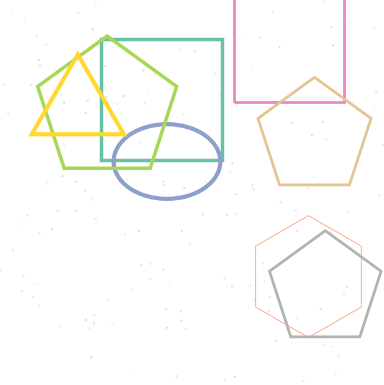[{"shape": "square", "thickness": 2.5, "radius": 0.79, "center": [0.419, 0.742]}, {"shape": "hexagon", "thickness": 0.5, "radius": 0.79, "center": [0.801, 0.282]}, {"shape": "oval", "thickness": 3, "radius": 0.69, "center": [0.434, 0.58]}, {"shape": "square", "thickness": 2, "radius": 0.71, "center": [0.75, 0.877]}, {"shape": "pentagon", "thickness": 2.5, "radius": 0.95, "center": [0.278, 0.717]}, {"shape": "triangle", "thickness": 3, "radius": 0.69, "center": [0.202, 0.72]}, {"shape": "pentagon", "thickness": 2, "radius": 0.77, "center": [0.817, 0.645]}, {"shape": "pentagon", "thickness": 2, "radius": 0.76, "center": [0.845, 0.248]}]